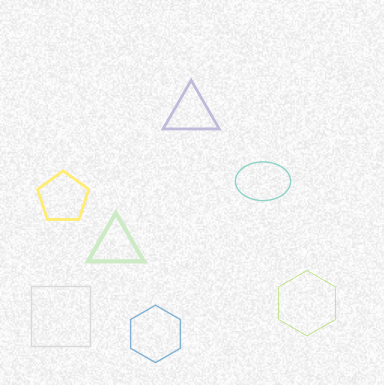[{"shape": "oval", "thickness": 1, "radius": 0.36, "center": [0.683, 0.529]}, {"shape": "triangle", "thickness": 2, "radius": 0.42, "center": [0.497, 0.707]}, {"shape": "hexagon", "thickness": 1, "radius": 0.37, "center": [0.404, 0.133]}, {"shape": "hexagon", "thickness": 0.5, "radius": 0.42, "center": [0.797, 0.212]}, {"shape": "square", "thickness": 1, "radius": 0.39, "center": [0.157, 0.18]}, {"shape": "triangle", "thickness": 3, "radius": 0.42, "center": [0.301, 0.363]}, {"shape": "pentagon", "thickness": 2, "radius": 0.35, "center": [0.164, 0.487]}]